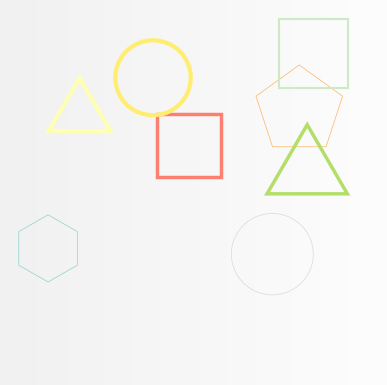[{"shape": "hexagon", "thickness": 0.5, "radius": 0.44, "center": [0.124, 0.355]}, {"shape": "triangle", "thickness": 3, "radius": 0.46, "center": [0.205, 0.706]}, {"shape": "square", "thickness": 2.5, "radius": 0.41, "center": [0.487, 0.622]}, {"shape": "pentagon", "thickness": 0.5, "radius": 0.59, "center": [0.772, 0.714]}, {"shape": "triangle", "thickness": 2.5, "radius": 0.6, "center": [0.793, 0.556]}, {"shape": "circle", "thickness": 0.5, "radius": 0.53, "center": [0.703, 0.34]}, {"shape": "square", "thickness": 1.5, "radius": 0.45, "center": [0.809, 0.861]}, {"shape": "circle", "thickness": 3, "radius": 0.49, "center": [0.395, 0.798]}]